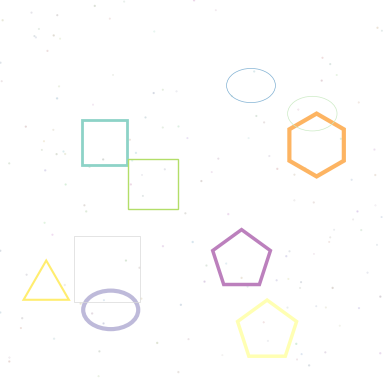[{"shape": "square", "thickness": 2, "radius": 0.29, "center": [0.272, 0.63]}, {"shape": "pentagon", "thickness": 2.5, "radius": 0.4, "center": [0.694, 0.14]}, {"shape": "oval", "thickness": 3, "radius": 0.36, "center": [0.288, 0.195]}, {"shape": "oval", "thickness": 0.5, "radius": 0.32, "center": [0.652, 0.778]}, {"shape": "hexagon", "thickness": 3, "radius": 0.41, "center": [0.822, 0.623]}, {"shape": "square", "thickness": 1, "radius": 0.32, "center": [0.397, 0.523]}, {"shape": "square", "thickness": 0.5, "radius": 0.43, "center": [0.278, 0.301]}, {"shape": "pentagon", "thickness": 2.5, "radius": 0.39, "center": [0.627, 0.325]}, {"shape": "oval", "thickness": 0.5, "radius": 0.32, "center": [0.811, 0.705]}, {"shape": "triangle", "thickness": 1.5, "radius": 0.34, "center": [0.12, 0.255]}]